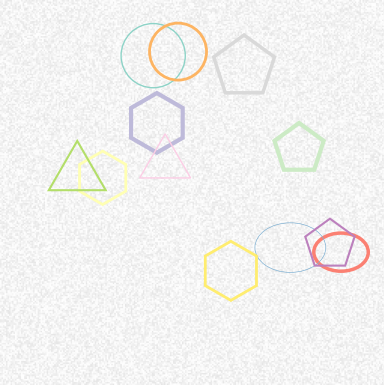[{"shape": "circle", "thickness": 1, "radius": 0.42, "center": [0.398, 0.855]}, {"shape": "hexagon", "thickness": 2, "radius": 0.35, "center": [0.267, 0.538]}, {"shape": "hexagon", "thickness": 3, "radius": 0.39, "center": [0.407, 0.681]}, {"shape": "oval", "thickness": 2.5, "radius": 0.35, "center": [0.886, 0.345]}, {"shape": "oval", "thickness": 0.5, "radius": 0.46, "center": [0.754, 0.357]}, {"shape": "circle", "thickness": 2, "radius": 0.37, "center": [0.462, 0.866]}, {"shape": "triangle", "thickness": 1.5, "radius": 0.43, "center": [0.201, 0.549]}, {"shape": "triangle", "thickness": 1, "radius": 0.38, "center": [0.429, 0.576]}, {"shape": "pentagon", "thickness": 2.5, "radius": 0.41, "center": [0.634, 0.826]}, {"shape": "pentagon", "thickness": 1.5, "radius": 0.34, "center": [0.857, 0.365]}, {"shape": "pentagon", "thickness": 3, "radius": 0.34, "center": [0.777, 0.613]}, {"shape": "hexagon", "thickness": 2, "radius": 0.38, "center": [0.6, 0.297]}]